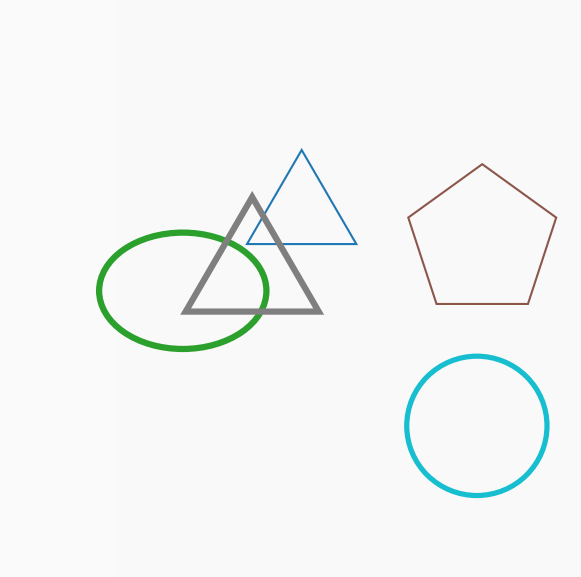[{"shape": "triangle", "thickness": 1, "radius": 0.54, "center": [0.519, 0.631]}, {"shape": "oval", "thickness": 3, "radius": 0.72, "center": [0.314, 0.496]}, {"shape": "pentagon", "thickness": 1, "radius": 0.67, "center": [0.83, 0.581]}, {"shape": "triangle", "thickness": 3, "radius": 0.66, "center": [0.434, 0.526]}, {"shape": "circle", "thickness": 2.5, "radius": 0.6, "center": [0.82, 0.262]}]